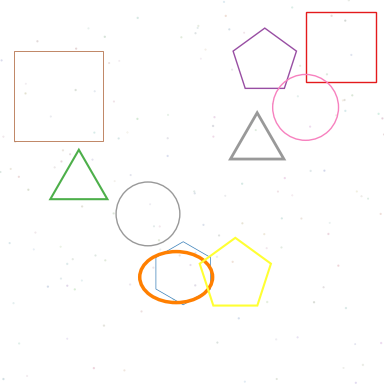[{"shape": "square", "thickness": 1, "radius": 0.45, "center": [0.886, 0.878]}, {"shape": "hexagon", "thickness": 0.5, "radius": 0.41, "center": [0.476, 0.29]}, {"shape": "triangle", "thickness": 1.5, "radius": 0.43, "center": [0.205, 0.525]}, {"shape": "pentagon", "thickness": 1, "radius": 0.43, "center": [0.688, 0.84]}, {"shape": "oval", "thickness": 2.5, "radius": 0.47, "center": [0.458, 0.28]}, {"shape": "pentagon", "thickness": 1.5, "radius": 0.49, "center": [0.611, 0.285]}, {"shape": "square", "thickness": 0.5, "radius": 0.58, "center": [0.151, 0.751]}, {"shape": "circle", "thickness": 1, "radius": 0.43, "center": [0.794, 0.721]}, {"shape": "triangle", "thickness": 2, "radius": 0.4, "center": [0.668, 0.627]}, {"shape": "circle", "thickness": 1, "radius": 0.41, "center": [0.384, 0.444]}]